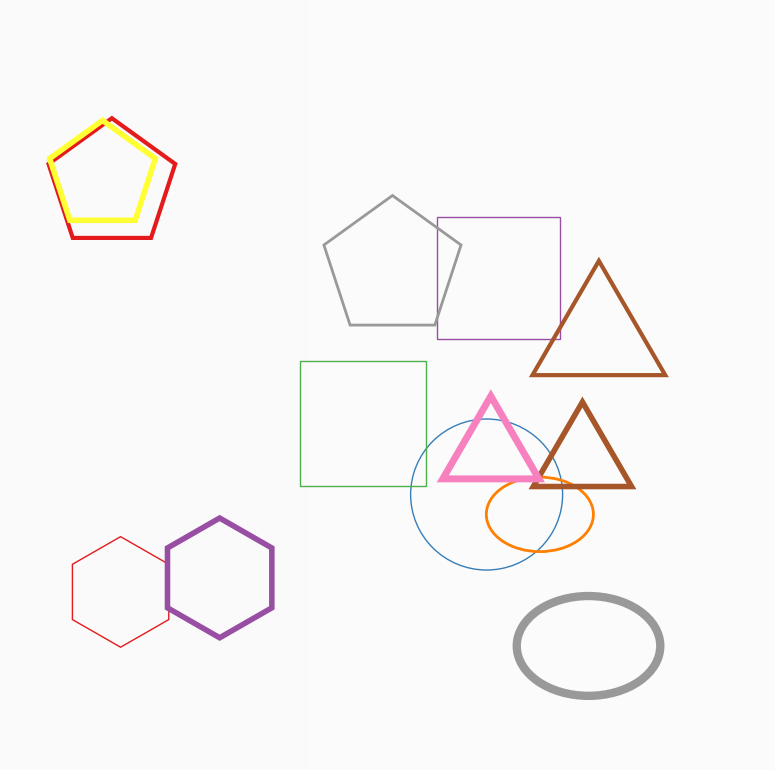[{"shape": "pentagon", "thickness": 1.5, "radius": 0.43, "center": [0.144, 0.761]}, {"shape": "hexagon", "thickness": 0.5, "radius": 0.36, "center": [0.156, 0.231]}, {"shape": "circle", "thickness": 0.5, "radius": 0.49, "center": [0.628, 0.358]}, {"shape": "square", "thickness": 0.5, "radius": 0.41, "center": [0.468, 0.45]}, {"shape": "hexagon", "thickness": 2, "radius": 0.39, "center": [0.283, 0.249]}, {"shape": "square", "thickness": 0.5, "radius": 0.4, "center": [0.643, 0.639]}, {"shape": "oval", "thickness": 1, "radius": 0.35, "center": [0.697, 0.332]}, {"shape": "pentagon", "thickness": 2, "radius": 0.36, "center": [0.132, 0.772]}, {"shape": "triangle", "thickness": 1.5, "radius": 0.49, "center": [0.773, 0.562]}, {"shape": "triangle", "thickness": 2, "radius": 0.37, "center": [0.752, 0.405]}, {"shape": "triangle", "thickness": 2.5, "radius": 0.36, "center": [0.633, 0.414]}, {"shape": "pentagon", "thickness": 1, "radius": 0.47, "center": [0.506, 0.653]}, {"shape": "oval", "thickness": 3, "radius": 0.46, "center": [0.759, 0.161]}]